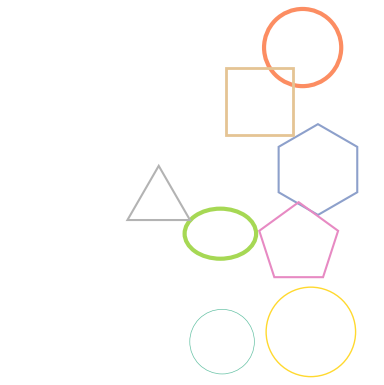[{"shape": "circle", "thickness": 0.5, "radius": 0.42, "center": [0.577, 0.113]}, {"shape": "circle", "thickness": 3, "radius": 0.5, "center": [0.786, 0.876]}, {"shape": "hexagon", "thickness": 1.5, "radius": 0.59, "center": [0.826, 0.56]}, {"shape": "pentagon", "thickness": 1.5, "radius": 0.54, "center": [0.776, 0.367]}, {"shape": "oval", "thickness": 3, "radius": 0.46, "center": [0.572, 0.393]}, {"shape": "circle", "thickness": 1, "radius": 0.58, "center": [0.807, 0.138]}, {"shape": "square", "thickness": 2, "radius": 0.43, "center": [0.673, 0.737]}, {"shape": "triangle", "thickness": 1.5, "radius": 0.47, "center": [0.412, 0.475]}]